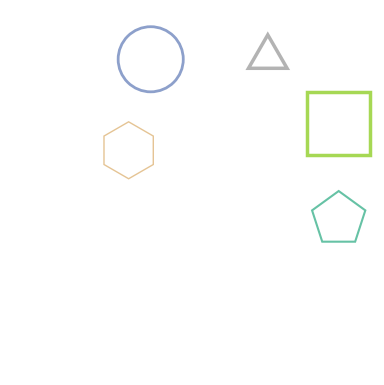[{"shape": "pentagon", "thickness": 1.5, "radius": 0.36, "center": [0.88, 0.431]}, {"shape": "circle", "thickness": 2, "radius": 0.42, "center": [0.391, 0.846]}, {"shape": "square", "thickness": 2.5, "radius": 0.41, "center": [0.879, 0.68]}, {"shape": "hexagon", "thickness": 1, "radius": 0.37, "center": [0.334, 0.61]}, {"shape": "triangle", "thickness": 2.5, "radius": 0.29, "center": [0.696, 0.852]}]